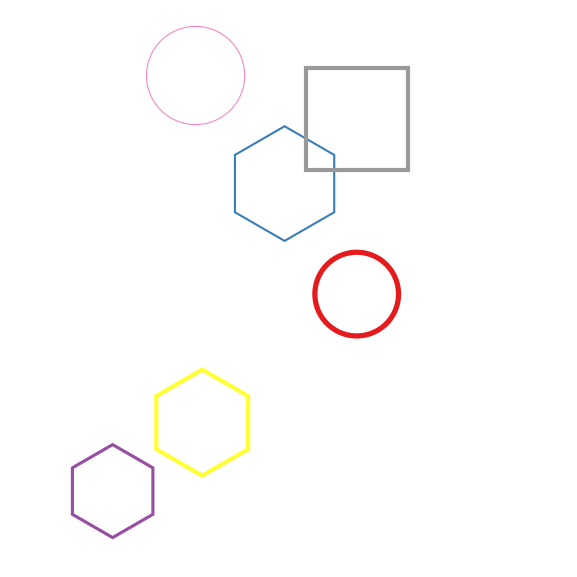[{"shape": "circle", "thickness": 2.5, "radius": 0.36, "center": [0.618, 0.49]}, {"shape": "hexagon", "thickness": 1, "radius": 0.5, "center": [0.493, 0.681]}, {"shape": "hexagon", "thickness": 1.5, "radius": 0.4, "center": [0.195, 0.149]}, {"shape": "hexagon", "thickness": 2, "radius": 0.46, "center": [0.35, 0.267]}, {"shape": "circle", "thickness": 0.5, "radius": 0.43, "center": [0.339, 0.868]}, {"shape": "square", "thickness": 2, "radius": 0.44, "center": [0.618, 0.794]}]